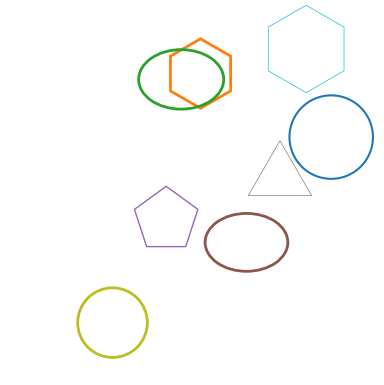[{"shape": "circle", "thickness": 1.5, "radius": 0.54, "center": [0.86, 0.644]}, {"shape": "hexagon", "thickness": 2, "radius": 0.45, "center": [0.521, 0.809]}, {"shape": "oval", "thickness": 2, "radius": 0.55, "center": [0.471, 0.794]}, {"shape": "pentagon", "thickness": 1, "radius": 0.43, "center": [0.432, 0.429]}, {"shape": "oval", "thickness": 2, "radius": 0.54, "center": [0.64, 0.37]}, {"shape": "triangle", "thickness": 0.5, "radius": 0.48, "center": [0.727, 0.539]}, {"shape": "circle", "thickness": 2, "radius": 0.45, "center": [0.292, 0.162]}, {"shape": "hexagon", "thickness": 0.5, "radius": 0.57, "center": [0.795, 0.873]}]